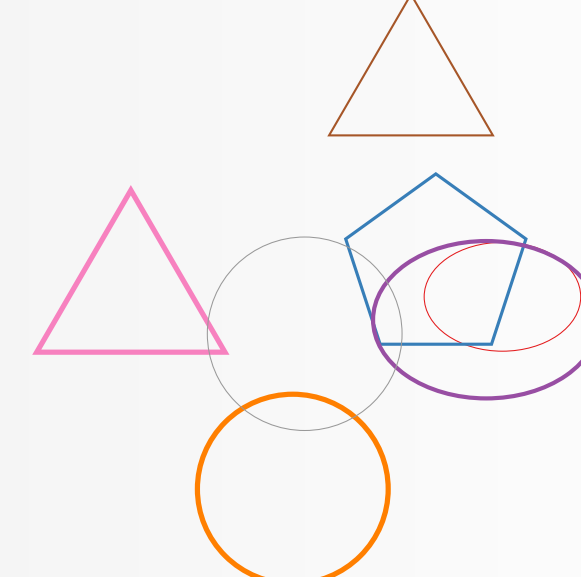[{"shape": "oval", "thickness": 0.5, "radius": 0.67, "center": [0.864, 0.485]}, {"shape": "pentagon", "thickness": 1.5, "radius": 0.82, "center": [0.75, 0.535]}, {"shape": "oval", "thickness": 2, "radius": 0.97, "center": [0.837, 0.445]}, {"shape": "circle", "thickness": 2.5, "radius": 0.82, "center": [0.504, 0.152]}, {"shape": "triangle", "thickness": 1, "radius": 0.81, "center": [0.707, 0.846]}, {"shape": "triangle", "thickness": 2.5, "radius": 0.93, "center": [0.225, 0.483]}, {"shape": "circle", "thickness": 0.5, "radius": 0.84, "center": [0.524, 0.421]}]